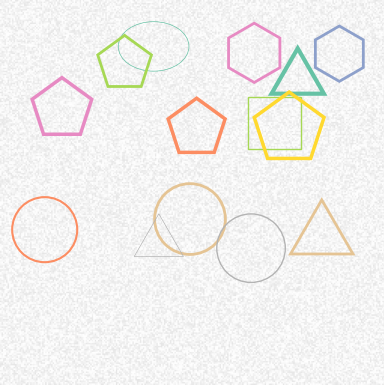[{"shape": "triangle", "thickness": 3, "radius": 0.39, "center": [0.773, 0.796]}, {"shape": "oval", "thickness": 0.5, "radius": 0.46, "center": [0.399, 0.879]}, {"shape": "circle", "thickness": 1.5, "radius": 0.42, "center": [0.116, 0.403]}, {"shape": "pentagon", "thickness": 2.5, "radius": 0.39, "center": [0.511, 0.667]}, {"shape": "hexagon", "thickness": 2, "radius": 0.36, "center": [0.881, 0.861]}, {"shape": "hexagon", "thickness": 2, "radius": 0.38, "center": [0.66, 0.863]}, {"shape": "pentagon", "thickness": 2.5, "radius": 0.41, "center": [0.161, 0.717]}, {"shape": "square", "thickness": 1, "radius": 0.34, "center": [0.713, 0.68]}, {"shape": "pentagon", "thickness": 2, "radius": 0.37, "center": [0.324, 0.835]}, {"shape": "pentagon", "thickness": 2.5, "radius": 0.48, "center": [0.751, 0.666]}, {"shape": "circle", "thickness": 2, "radius": 0.46, "center": [0.493, 0.431]}, {"shape": "triangle", "thickness": 2, "radius": 0.47, "center": [0.836, 0.387]}, {"shape": "circle", "thickness": 1, "radius": 0.44, "center": [0.652, 0.355]}, {"shape": "triangle", "thickness": 0.5, "radius": 0.37, "center": [0.413, 0.371]}]